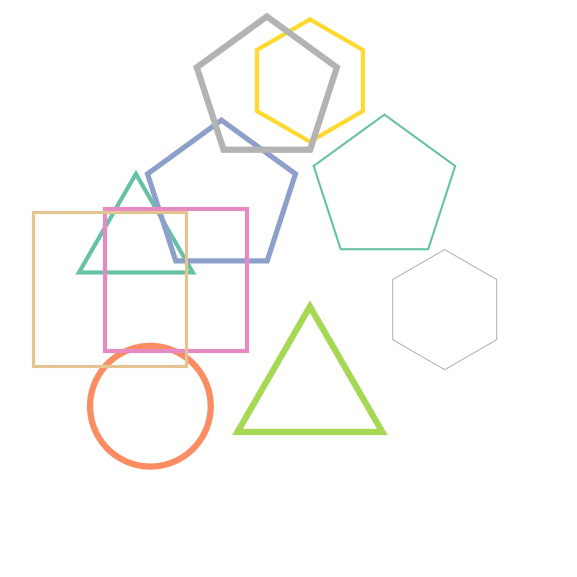[{"shape": "pentagon", "thickness": 1, "radius": 0.64, "center": [0.666, 0.672]}, {"shape": "triangle", "thickness": 2, "radius": 0.57, "center": [0.235, 0.584]}, {"shape": "circle", "thickness": 3, "radius": 0.52, "center": [0.26, 0.296]}, {"shape": "pentagon", "thickness": 2.5, "radius": 0.67, "center": [0.384, 0.656]}, {"shape": "square", "thickness": 2, "radius": 0.61, "center": [0.305, 0.514]}, {"shape": "triangle", "thickness": 3, "radius": 0.72, "center": [0.537, 0.324]}, {"shape": "hexagon", "thickness": 2, "radius": 0.53, "center": [0.537, 0.86]}, {"shape": "square", "thickness": 1.5, "radius": 0.67, "center": [0.189, 0.499]}, {"shape": "hexagon", "thickness": 0.5, "radius": 0.52, "center": [0.77, 0.463]}, {"shape": "pentagon", "thickness": 3, "radius": 0.64, "center": [0.462, 0.843]}]